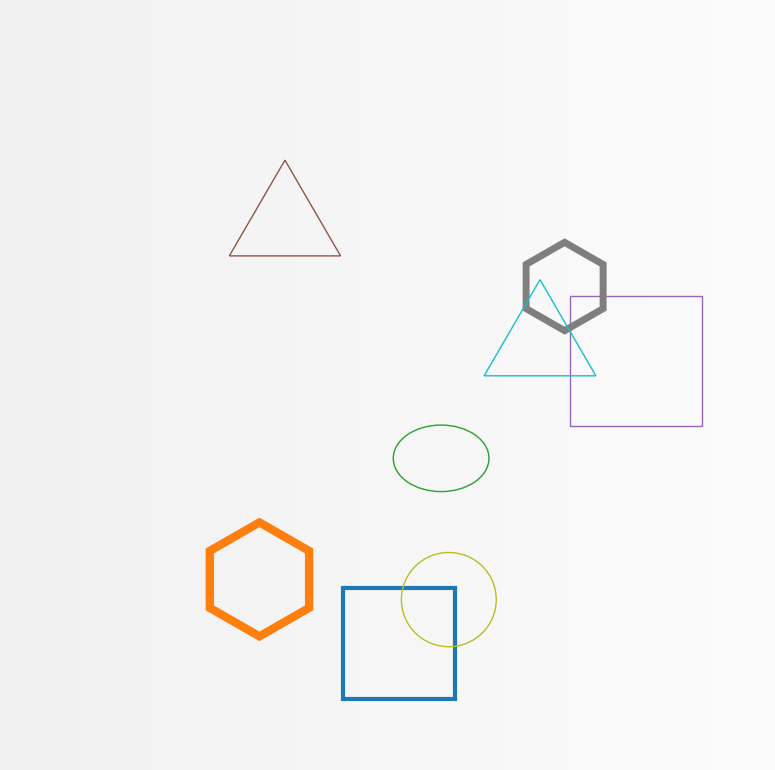[{"shape": "square", "thickness": 1.5, "radius": 0.36, "center": [0.515, 0.164]}, {"shape": "hexagon", "thickness": 3, "radius": 0.37, "center": [0.335, 0.248]}, {"shape": "oval", "thickness": 0.5, "radius": 0.31, "center": [0.569, 0.405]}, {"shape": "square", "thickness": 0.5, "radius": 0.42, "center": [0.821, 0.531]}, {"shape": "triangle", "thickness": 0.5, "radius": 0.41, "center": [0.368, 0.709]}, {"shape": "hexagon", "thickness": 2.5, "radius": 0.29, "center": [0.729, 0.628]}, {"shape": "circle", "thickness": 0.5, "radius": 0.31, "center": [0.579, 0.221]}, {"shape": "triangle", "thickness": 0.5, "radius": 0.42, "center": [0.697, 0.554]}]